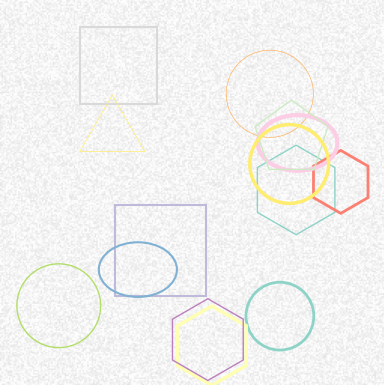[{"shape": "hexagon", "thickness": 1, "radius": 0.58, "center": [0.769, 0.507]}, {"shape": "circle", "thickness": 2, "radius": 0.44, "center": [0.727, 0.179]}, {"shape": "hexagon", "thickness": 2.5, "radius": 0.52, "center": [0.55, 0.102]}, {"shape": "square", "thickness": 1.5, "radius": 0.59, "center": [0.418, 0.349]}, {"shape": "hexagon", "thickness": 2, "radius": 0.41, "center": [0.885, 0.528]}, {"shape": "oval", "thickness": 1.5, "radius": 0.51, "center": [0.358, 0.3]}, {"shape": "circle", "thickness": 0.5, "radius": 0.57, "center": [0.701, 0.756]}, {"shape": "circle", "thickness": 1, "radius": 0.54, "center": [0.153, 0.206]}, {"shape": "oval", "thickness": 3, "radius": 0.52, "center": [0.773, 0.629]}, {"shape": "square", "thickness": 1.5, "radius": 0.5, "center": [0.309, 0.829]}, {"shape": "hexagon", "thickness": 1, "radius": 0.53, "center": [0.54, 0.118]}, {"shape": "pentagon", "thickness": 1, "radius": 0.5, "center": [0.757, 0.641]}, {"shape": "circle", "thickness": 2.5, "radius": 0.51, "center": [0.751, 0.574]}, {"shape": "triangle", "thickness": 0.5, "radius": 0.49, "center": [0.292, 0.655]}]